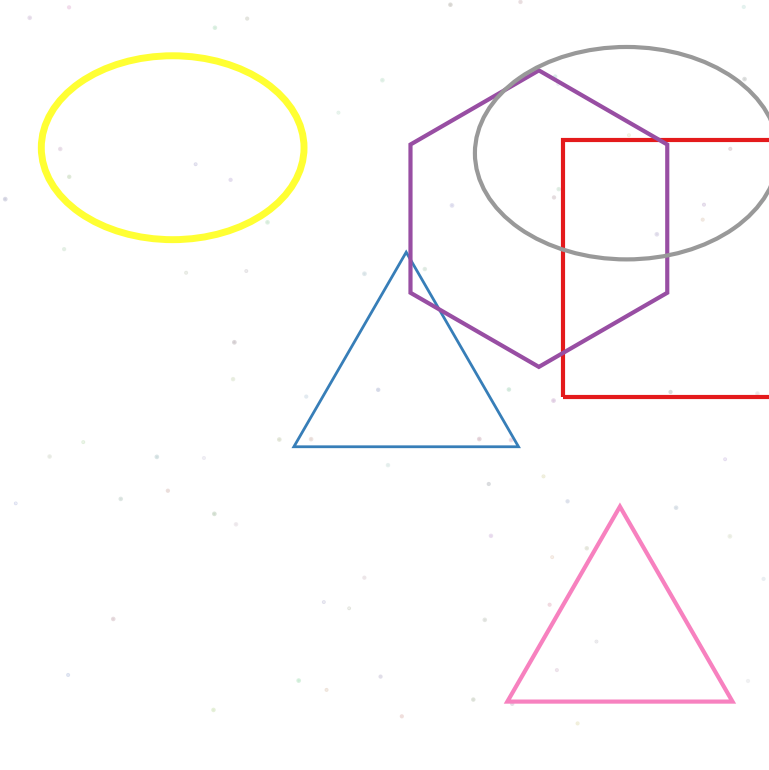[{"shape": "square", "thickness": 1.5, "radius": 0.84, "center": [0.898, 0.651]}, {"shape": "triangle", "thickness": 1, "radius": 0.84, "center": [0.528, 0.504]}, {"shape": "hexagon", "thickness": 1.5, "radius": 0.96, "center": [0.7, 0.716]}, {"shape": "oval", "thickness": 2.5, "radius": 0.85, "center": [0.224, 0.808]}, {"shape": "triangle", "thickness": 1.5, "radius": 0.84, "center": [0.805, 0.173]}, {"shape": "oval", "thickness": 1.5, "radius": 0.99, "center": [0.814, 0.801]}]